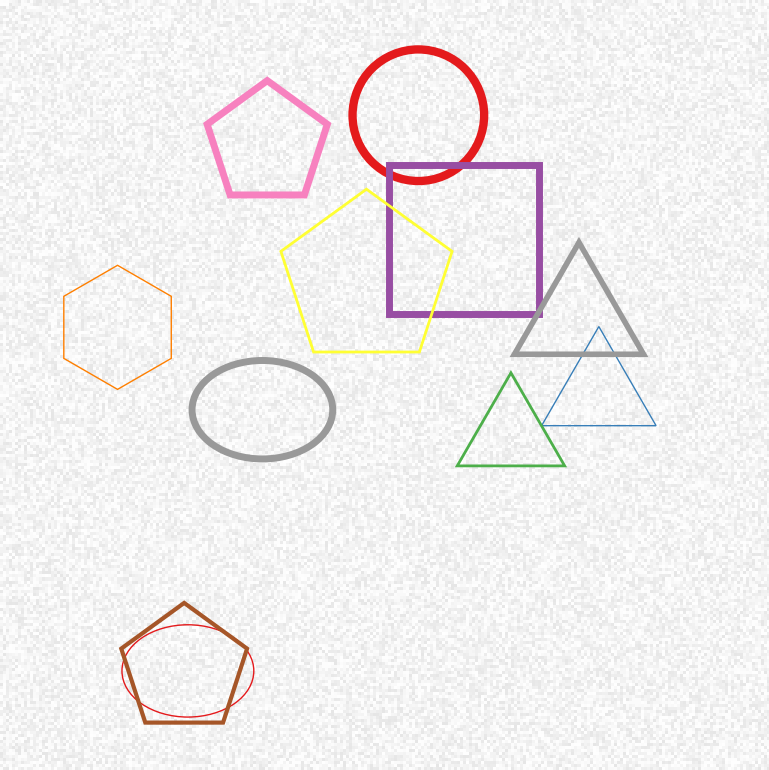[{"shape": "oval", "thickness": 0.5, "radius": 0.43, "center": [0.244, 0.129]}, {"shape": "circle", "thickness": 3, "radius": 0.43, "center": [0.543, 0.85]}, {"shape": "triangle", "thickness": 0.5, "radius": 0.43, "center": [0.778, 0.49]}, {"shape": "triangle", "thickness": 1, "radius": 0.4, "center": [0.664, 0.435]}, {"shape": "square", "thickness": 2.5, "radius": 0.49, "center": [0.603, 0.689]}, {"shape": "hexagon", "thickness": 0.5, "radius": 0.4, "center": [0.153, 0.575]}, {"shape": "pentagon", "thickness": 1, "radius": 0.58, "center": [0.476, 0.637]}, {"shape": "pentagon", "thickness": 1.5, "radius": 0.43, "center": [0.239, 0.131]}, {"shape": "pentagon", "thickness": 2.5, "radius": 0.41, "center": [0.347, 0.813]}, {"shape": "triangle", "thickness": 2, "radius": 0.48, "center": [0.752, 0.588]}, {"shape": "oval", "thickness": 2.5, "radius": 0.46, "center": [0.341, 0.468]}]